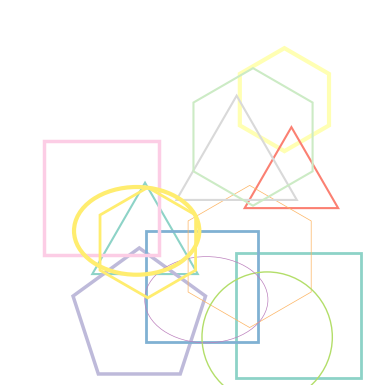[{"shape": "triangle", "thickness": 1.5, "radius": 0.79, "center": [0.377, 0.367]}, {"shape": "square", "thickness": 2, "radius": 0.81, "center": [0.775, 0.181]}, {"shape": "hexagon", "thickness": 3, "radius": 0.67, "center": [0.739, 0.741]}, {"shape": "pentagon", "thickness": 2.5, "radius": 0.9, "center": [0.362, 0.175]}, {"shape": "triangle", "thickness": 1.5, "radius": 0.7, "center": [0.757, 0.53]}, {"shape": "square", "thickness": 2, "radius": 0.72, "center": [0.525, 0.256]}, {"shape": "hexagon", "thickness": 0.5, "radius": 0.92, "center": [0.648, 0.334]}, {"shape": "circle", "thickness": 1, "radius": 0.85, "center": [0.694, 0.124]}, {"shape": "square", "thickness": 2.5, "radius": 0.74, "center": [0.263, 0.486]}, {"shape": "triangle", "thickness": 1.5, "radius": 0.9, "center": [0.615, 0.571]}, {"shape": "oval", "thickness": 0.5, "radius": 0.8, "center": [0.536, 0.221]}, {"shape": "hexagon", "thickness": 1.5, "radius": 0.89, "center": [0.657, 0.644]}, {"shape": "oval", "thickness": 3, "radius": 0.81, "center": [0.355, 0.4]}, {"shape": "hexagon", "thickness": 2, "radius": 0.72, "center": [0.384, 0.37]}]